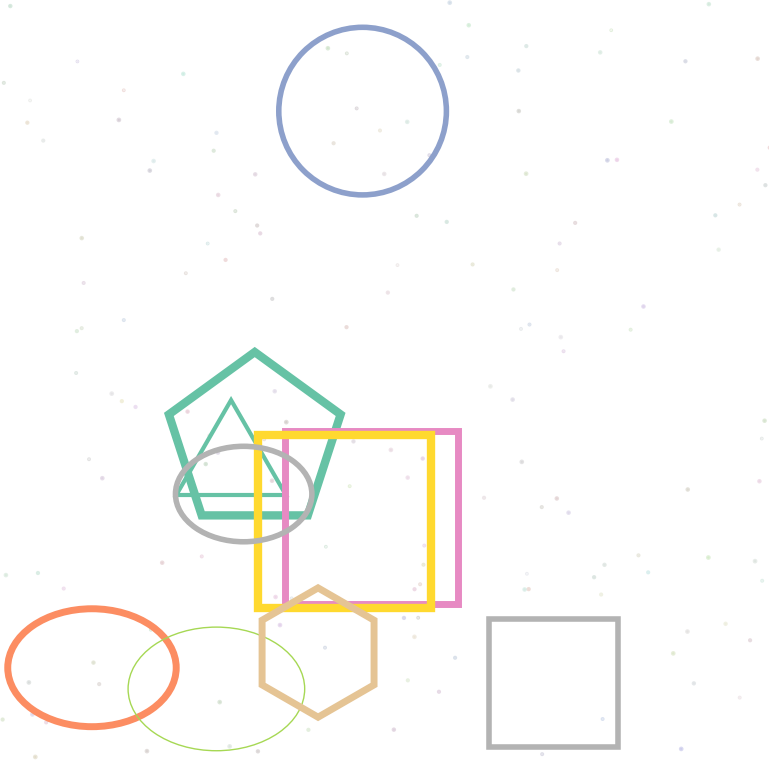[{"shape": "triangle", "thickness": 1.5, "radius": 0.41, "center": [0.3, 0.398]}, {"shape": "pentagon", "thickness": 3, "radius": 0.59, "center": [0.331, 0.426]}, {"shape": "oval", "thickness": 2.5, "radius": 0.55, "center": [0.119, 0.133]}, {"shape": "circle", "thickness": 2, "radius": 0.54, "center": [0.471, 0.856]}, {"shape": "square", "thickness": 2.5, "radius": 0.56, "center": [0.482, 0.328]}, {"shape": "oval", "thickness": 0.5, "radius": 0.57, "center": [0.281, 0.105]}, {"shape": "square", "thickness": 3, "radius": 0.56, "center": [0.447, 0.323]}, {"shape": "hexagon", "thickness": 2.5, "radius": 0.42, "center": [0.413, 0.153]}, {"shape": "square", "thickness": 2, "radius": 0.42, "center": [0.719, 0.113]}, {"shape": "oval", "thickness": 2, "radius": 0.44, "center": [0.316, 0.358]}]